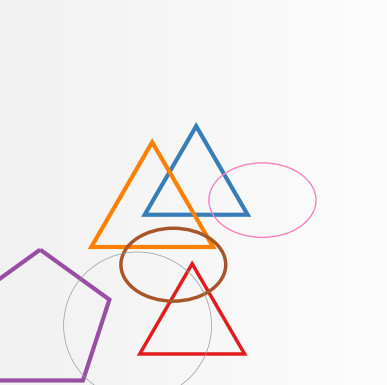[{"shape": "triangle", "thickness": 2.5, "radius": 0.78, "center": [0.496, 0.159]}, {"shape": "triangle", "thickness": 3, "radius": 0.77, "center": [0.506, 0.519]}, {"shape": "pentagon", "thickness": 3, "radius": 0.94, "center": [0.104, 0.164]}, {"shape": "triangle", "thickness": 3, "radius": 0.91, "center": [0.393, 0.449]}, {"shape": "oval", "thickness": 2.5, "radius": 0.68, "center": [0.447, 0.313]}, {"shape": "oval", "thickness": 1, "radius": 0.69, "center": [0.677, 0.48]}, {"shape": "circle", "thickness": 0.5, "radius": 0.95, "center": [0.355, 0.155]}]